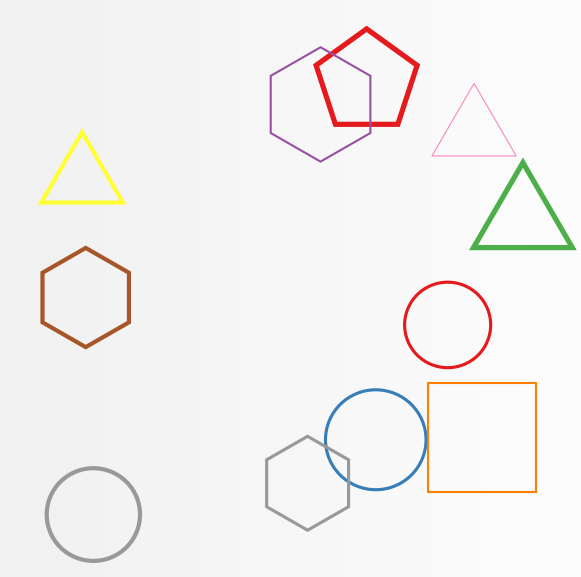[{"shape": "pentagon", "thickness": 2.5, "radius": 0.46, "center": [0.631, 0.858]}, {"shape": "circle", "thickness": 1.5, "radius": 0.37, "center": [0.77, 0.437]}, {"shape": "circle", "thickness": 1.5, "radius": 0.43, "center": [0.646, 0.238]}, {"shape": "triangle", "thickness": 2.5, "radius": 0.49, "center": [0.9, 0.619]}, {"shape": "hexagon", "thickness": 1, "radius": 0.49, "center": [0.551, 0.818]}, {"shape": "square", "thickness": 1, "radius": 0.47, "center": [0.829, 0.242]}, {"shape": "triangle", "thickness": 2, "radius": 0.41, "center": [0.141, 0.689]}, {"shape": "hexagon", "thickness": 2, "radius": 0.43, "center": [0.147, 0.484]}, {"shape": "triangle", "thickness": 0.5, "radius": 0.42, "center": [0.816, 0.771]}, {"shape": "hexagon", "thickness": 1.5, "radius": 0.41, "center": [0.529, 0.162]}, {"shape": "circle", "thickness": 2, "radius": 0.4, "center": [0.161, 0.108]}]